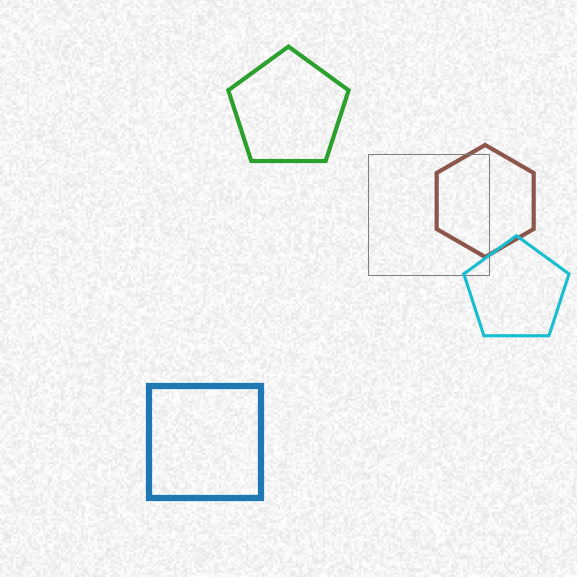[{"shape": "square", "thickness": 3, "radius": 0.48, "center": [0.356, 0.233]}, {"shape": "pentagon", "thickness": 2, "radius": 0.55, "center": [0.499, 0.809]}, {"shape": "hexagon", "thickness": 2, "radius": 0.48, "center": [0.84, 0.651]}, {"shape": "square", "thickness": 0.5, "radius": 0.52, "center": [0.742, 0.628]}, {"shape": "pentagon", "thickness": 1.5, "radius": 0.48, "center": [0.894, 0.495]}]